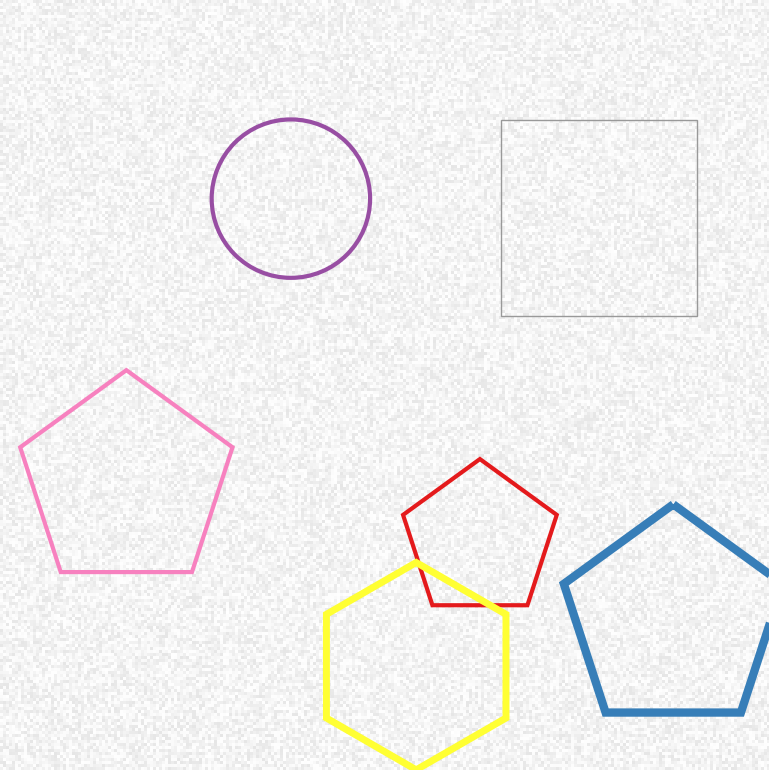[{"shape": "pentagon", "thickness": 1.5, "radius": 0.52, "center": [0.623, 0.299]}, {"shape": "pentagon", "thickness": 3, "radius": 0.75, "center": [0.874, 0.196]}, {"shape": "circle", "thickness": 1.5, "radius": 0.51, "center": [0.378, 0.742]}, {"shape": "hexagon", "thickness": 2.5, "radius": 0.67, "center": [0.541, 0.135]}, {"shape": "pentagon", "thickness": 1.5, "radius": 0.72, "center": [0.164, 0.374]}, {"shape": "square", "thickness": 0.5, "radius": 0.64, "center": [0.778, 0.717]}]